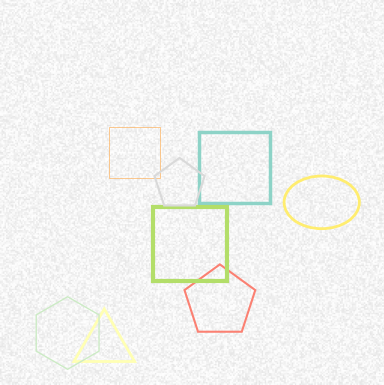[{"shape": "square", "thickness": 2.5, "radius": 0.46, "center": [0.609, 0.565]}, {"shape": "triangle", "thickness": 2, "radius": 0.46, "center": [0.271, 0.107]}, {"shape": "pentagon", "thickness": 1.5, "radius": 0.48, "center": [0.571, 0.217]}, {"shape": "square", "thickness": 0.5, "radius": 0.33, "center": [0.349, 0.604]}, {"shape": "square", "thickness": 3, "radius": 0.48, "center": [0.493, 0.366]}, {"shape": "pentagon", "thickness": 1.5, "radius": 0.34, "center": [0.466, 0.522]}, {"shape": "hexagon", "thickness": 1, "radius": 0.47, "center": [0.176, 0.135]}, {"shape": "oval", "thickness": 2, "radius": 0.49, "center": [0.836, 0.474]}]